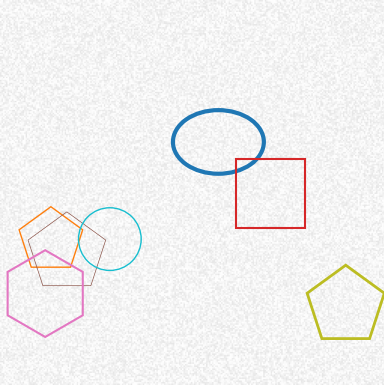[{"shape": "oval", "thickness": 3, "radius": 0.59, "center": [0.567, 0.631]}, {"shape": "pentagon", "thickness": 1, "radius": 0.43, "center": [0.132, 0.376]}, {"shape": "square", "thickness": 1.5, "radius": 0.45, "center": [0.703, 0.499]}, {"shape": "pentagon", "thickness": 0.5, "radius": 0.53, "center": [0.174, 0.344]}, {"shape": "hexagon", "thickness": 1.5, "radius": 0.56, "center": [0.117, 0.237]}, {"shape": "pentagon", "thickness": 2, "radius": 0.53, "center": [0.898, 0.206]}, {"shape": "circle", "thickness": 1, "radius": 0.41, "center": [0.285, 0.379]}]